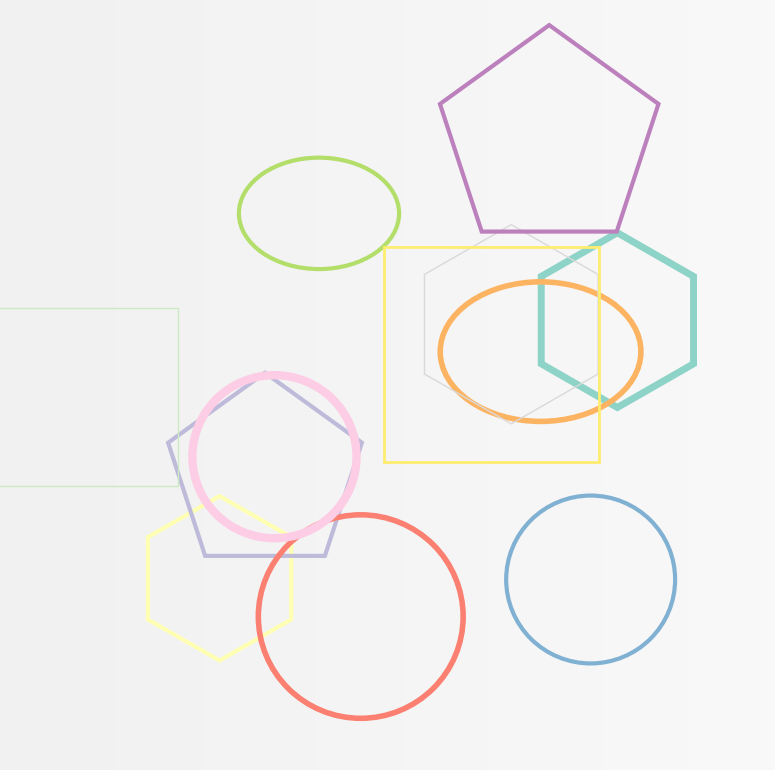[{"shape": "hexagon", "thickness": 2.5, "radius": 0.57, "center": [0.797, 0.584]}, {"shape": "hexagon", "thickness": 1.5, "radius": 0.53, "center": [0.283, 0.249]}, {"shape": "pentagon", "thickness": 1.5, "radius": 0.66, "center": [0.342, 0.384]}, {"shape": "circle", "thickness": 2, "radius": 0.66, "center": [0.465, 0.199]}, {"shape": "circle", "thickness": 1.5, "radius": 0.54, "center": [0.762, 0.247]}, {"shape": "oval", "thickness": 2, "radius": 0.65, "center": [0.697, 0.543]}, {"shape": "oval", "thickness": 1.5, "radius": 0.52, "center": [0.412, 0.723]}, {"shape": "circle", "thickness": 3, "radius": 0.53, "center": [0.354, 0.407]}, {"shape": "hexagon", "thickness": 0.5, "radius": 0.65, "center": [0.66, 0.579]}, {"shape": "pentagon", "thickness": 1.5, "radius": 0.74, "center": [0.709, 0.819]}, {"shape": "square", "thickness": 0.5, "radius": 0.58, "center": [0.114, 0.484]}, {"shape": "square", "thickness": 1, "radius": 0.7, "center": [0.634, 0.54]}]